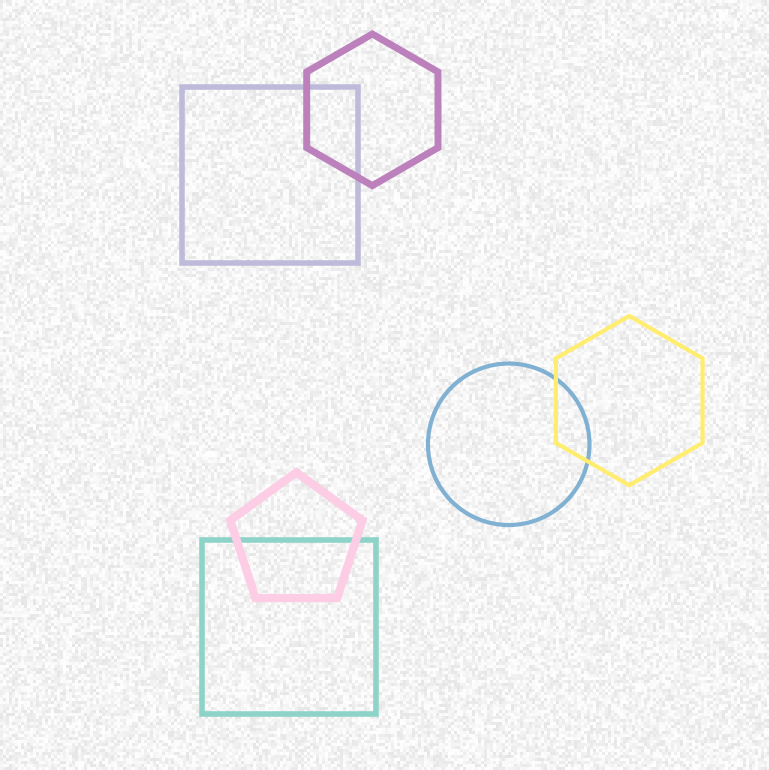[{"shape": "square", "thickness": 2, "radius": 0.57, "center": [0.375, 0.185]}, {"shape": "square", "thickness": 2, "radius": 0.57, "center": [0.351, 0.773]}, {"shape": "circle", "thickness": 1.5, "radius": 0.52, "center": [0.661, 0.423]}, {"shape": "pentagon", "thickness": 3, "radius": 0.45, "center": [0.385, 0.296]}, {"shape": "hexagon", "thickness": 2.5, "radius": 0.49, "center": [0.484, 0.857]}, {"shape": "hexagon", "thickness": 1.5, "radius": 0.55, "center": [0.817, 0.48]}]